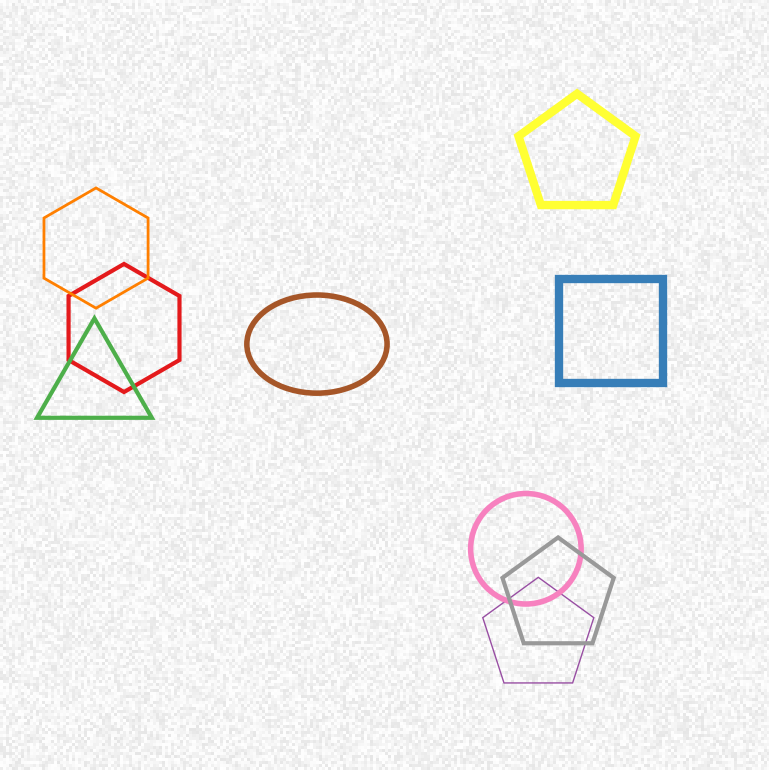[{"shape": "hexagon", "thickness": 1.5, "radius": 0.42, "center": [0.161, 0.574]}, {"shape": "square", "thickness": 3, "radius": 0.34, "center": [0.794, 0.57]}, {"shape": "triangle", "thickness": 1.5, "radius": 0.43, "center": [0.123, 0.5]}, {"shape": "pentagon", "thickness": 0.5, "radius": 0.38, "center": [0.699, 0.174]}, {"shape": "hexagon", "thickness": 1, "radius": 0.39, "center": [0.125, 0.678]}, {"shape": "pentagon", "thickness": 3, "radius": 0.4, "center": [0.749, 0.798]}, {"shape": "oval", "thickness": 2, "radius": 0.46, "center": [0.412, 0.553]}, {"shape": "circle", "thickness": 2, "radius": 0.36, "center": [0.683, 0.287]}, {"shape": "pentagon", "thickness": 1.5, "radius": 0.38, "center": [0.725, 0.226]}]